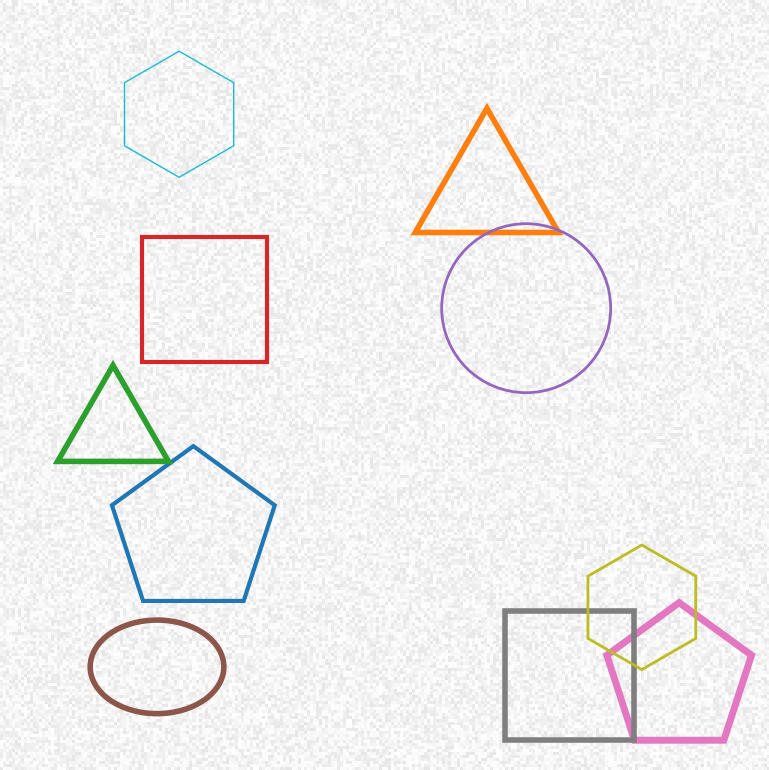[{"shape": "pentagon", "thickness": 1.5, "radius": 0.56, "center": [0.251, 0.309]}, {"shape": "triangle", "thickness": 2, "radius": 0.54, "center": [0.632, 0.752]}, {"shape": "triangle", "thickness": 2, "radius": 0.42, "center": [0.147, 0.442]}, {"shape": "square", "thickness": 1.5, "radius": 0.4, "center": [0.266, 0.611]}, {"shape": "circle", "thickness": 1, "radius": 0.55, "center": [0.683, 0.6]}, {"shape": "oval", "thickness": 2, "radius": 0.43, "center": [0.204, 0.134]}, {"shape": "pentagon", "thickness": 2.5, "radius": 0.49, "center": [0.882, 0.119]}, {"shape": "square", "thickness": 2, "radius": 0.42, "center": [0.739, 0.123]}, {"shape": "hexagon", "thickness": 1, "radius": 0.4, "center": [0.834, 0.211]}, {"shape": "hexagon", "thickness": 0.5, "radius": 0.41, "center": [0.233, 0.852]}]